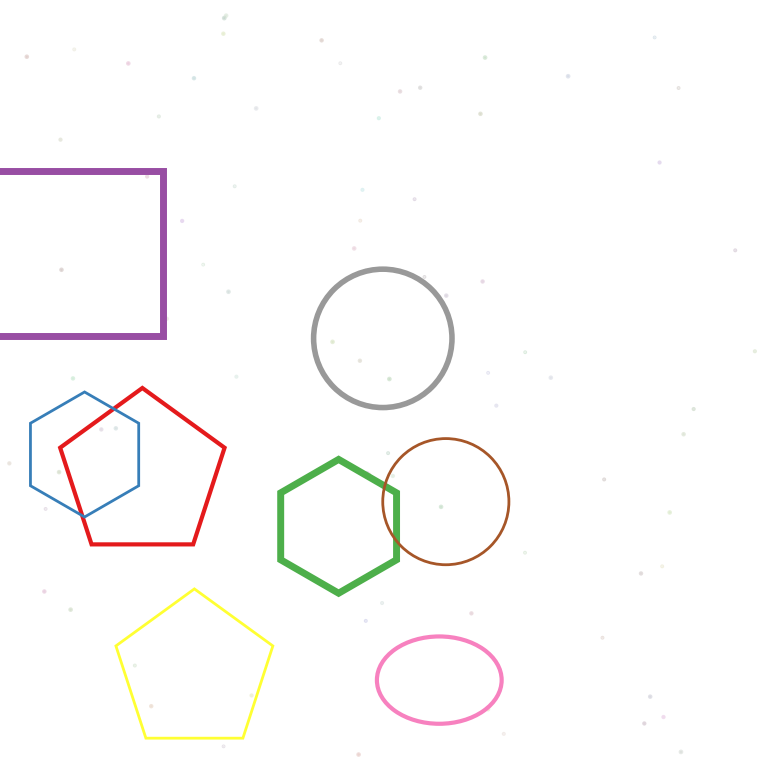[{"shape": "pentagon", "thickness": 1.5, "radius": 0.56, "center": [0.185, 0.384]}, {"shape": "hexagon", "thickness": 1, "radius": 0.41, "center": [0.11, 0.41]}, {"shape": "hexagon", "thickness": 2.5, "radius": 0.43, "center": [0.44, 0.316]}, {"shape": "square", "thickness": 2.5, "radius": 0.53, "center": [0.104, 0.671]}, {"shape": "pentagon", "thickness": 1, "radius": 0.54, "center": [0.252, 0.128]}, {"shape": "circle", "thickness": 1, "radius": 0.41, "center": [0.579, 0.348]}, {"shape": "oval", "thickness": 1.5, "radius": 0.41, "center": [0.57, 0.117]}, {"shape": "circle", "thickness": 2, "radius": 0.45, "center": [0.497, 0.561]}]